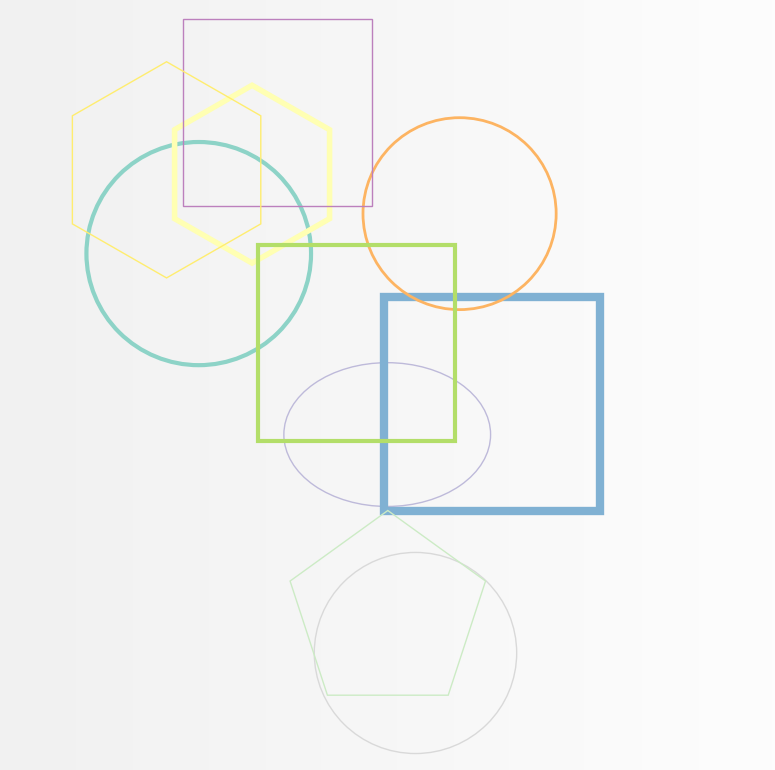[{"shape": "circle", "thickness": 1.5, "radius": 0.72, "center": [0.256, 0.671]}, {"shape": "hexagon", "thickness": 2, "radius": 0.58, "center": [0.325, 0.774]}, {"shape": "oval", "thickness": 0.5, "radius": 0.67, "center": [0.5, 0.436]}, {"shape": "square", "thickness": 3, "radius": 0.7, "center": [0.634, 0.475]}, {"shape": "circle", "thickness": 1, "radius": 0.62, "center": [0.593, 0.723]}, {"shape": "square", "thickness": 1.5, "radius": 0.64, "center": [0.46, 0.555]}, {"shape": "circle", "thickness": 0.5, "radius": 0.65, "center": [0.536, 0.152]}, {"shape": "square", "thickness": 0.5, "radius": 0.61, "center": [0.358, 0.854]}, {"shape": "pentagon", "thickness": 0.5, "radius": 0.66, "center": [0.5, 0.204]}, {"shape": "hexagon", "thickness": 0.5, "radius": 0.7, "center": [0.215, 0.779]}]